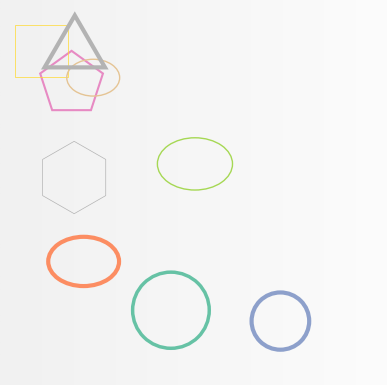[{"shape": "circle", "thickness": 2.5, "radius": 0.49, "center": [0.441, 0.194]}, {"shape": "oval", "thickness": 3, "radius": 0.46, "center": [0.216, 0.321]}, {"shape": "circle", "thickness": 3, "radius": 0.37, "center": [0.724, 0.166]}, {"shape": "pentagon", "thickness": 1.5, "radius": 0.43, "center": [0.185, 0.783]}, {"shape": "oval", "thickness": 1, "radius": 0.48, "center": [0.503, 0.574]}, {"shape": "square", "thickness": 0.5, "radius": 0.34, "center": [0.107, 0.868]}, {"shape": "oval", "thickness": 1, "radius": 0.34, "center": [0.241, 0.798]}, {"shape": "triangle", "thickness": 3, "radius": 0.45, "center": [0.193, 0.87]}, {"shape": "hexagon", "thickness": 0.5, "radius": 0.47, "center": [0.191, 0.539]}]